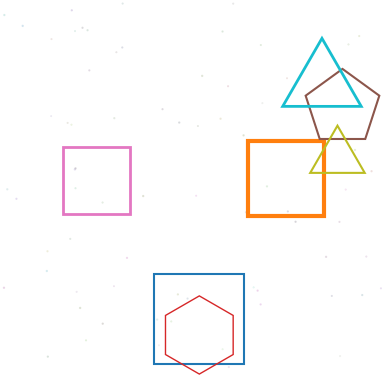[{"shape": "square", "thickness": 1.5, "radius": 0.58, "center": [0.517, 0.172]}, {"shape": "square", "thickness": 3, "radius": 0.49, "center": [0.742, 0.537]}, {"shape": "hexagon", "thickness": 1, "radius": 0.51, "center": [0.518, 0.13]}, {"shape": "pentagon", "thickness": 1.5, "radius": 0.5, "center": [0.89, 0.72]}, {"shape": "square", "thickness": 2, "radius": 0.44, "center": [0.252, 0.531]}, {"shape": "triangle", "thickness": 1.5, "radius": 0.41, "center": [0.877, 0.592]}, {"shape": "triangle", "thickness": 2, "radius": 0.59, "center": [0.836, 0.783]}]